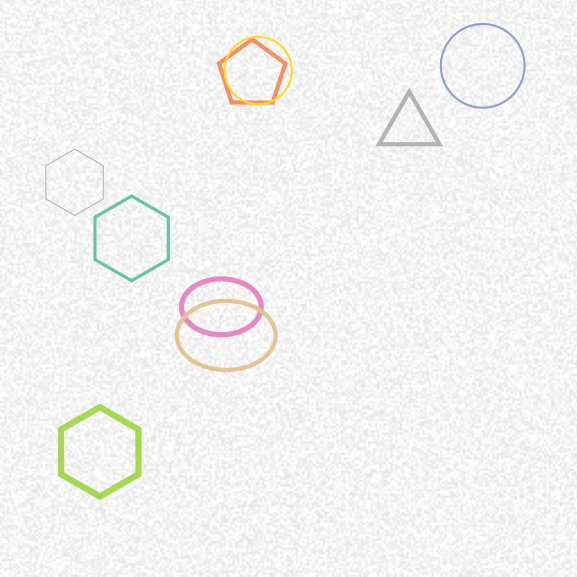[{"shape": "hexagon", "thickness": 1.5, "radius": 0.37, "center": [0.228, 0.586]}, {"shape": "pentagon", "thickness": 2, "radius": 0.3, "center": [0.437, 0.871]}, {"shape": "circle", "thickness": 1, "radius": 0.36, "center": [0.836, 0.885]}, {"shape": "oval", "thickness": 2.5, "radius": 0.35, "center": [0.383, 0.468]}, {"shape": "hexagon", "thickness": 3, "radius": 0.39, "center": [0.173, 0.217]}, {"shape": "circle", "thickness": 1, "radius": 0.29, "center": [0.447, 0.877]}, {"shape": "oval", "thickness": 2, "radius": 0.43, "center": [0.392, 0.418]}, {"shape": "triangle", "thickness": 2, "radius": 0.3, "center": [0.709, 0.78]}, {"shape": "hexagon", "thickness": 0.5, "radius": 0.29, "center": [0.129, 0.683]}]